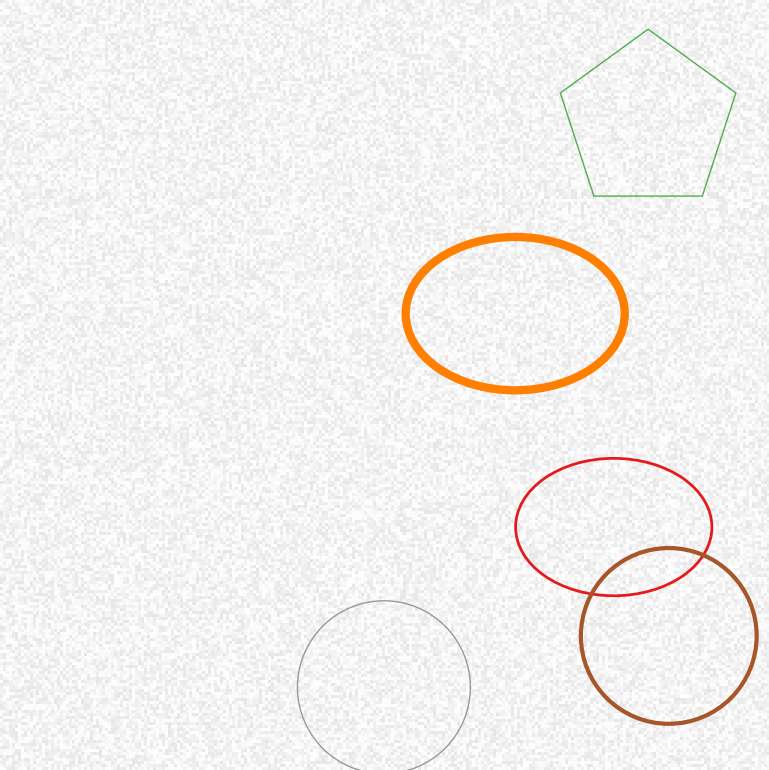[{"shape": "oval", "thickness": 1, "radius": 0.64, "center": [0.797, 0.316]}, {"shape": "pentagon", "thickness": 0.5, "radius": 0.6, "center": [0.842, 0.842]}, {"shape": "oval", "thickness": 3, "radius": 0.71, "center": [0.669, 0.593]}, {"shape": "circle", "thickness": 1.5, "radius": 0.57, "center": [0.869, 0.174]}, {"shape": "circle", "thickness": 0.5, "radius": 0.56, "center": [0.499, 0.107]}]